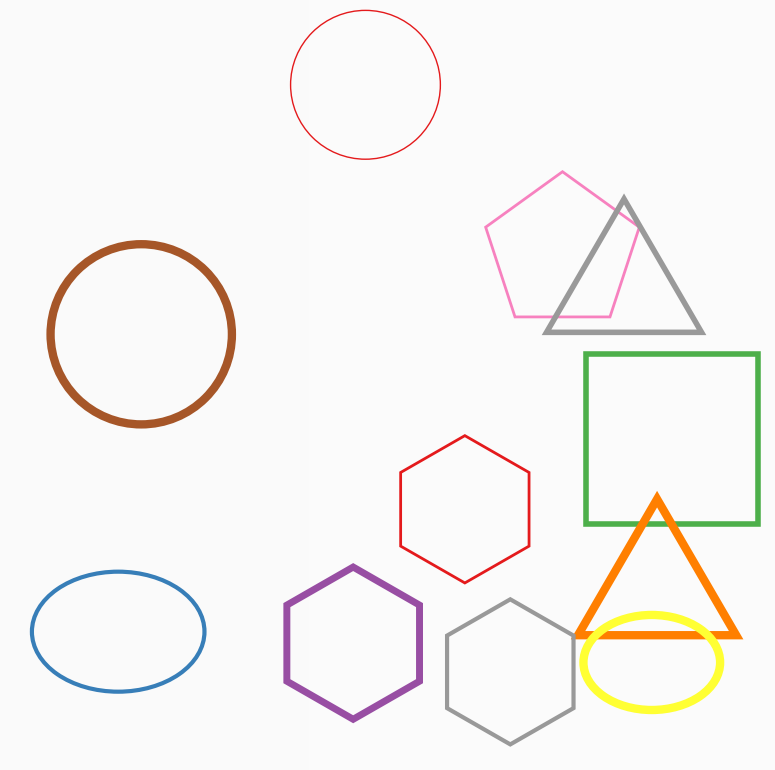[{"shape": "circle", "thickness": 0.5, "radius": 0.48, "center": [0.472, 0.89]}, {"shape": "hexagon", "thickness": 1, "radius": 0.48, "center": [0.6, 0.339]}, {"shape": "oval", "thickness": 1.5, "radius": 0.56, "center": [0.153, 0.18]}, {"shape": "square", "thickness": 2, "radius": 0.55, "center": [0.867, 0.43]}, {"shape": "hexagon", "thickness": 2.5, "radius": 0.49, "center": [0.456, 0.165]}, {"shape": "triangle", "thickness": 3, "radius": 0.59, "center": [0.848, 0.234]}, {"shape": "oval", "thickness": 3, "radius": 0.44, "center": [0.841, 0.14]}, {"shape": "circle", "thickness": 3, "radius": 0.58, "center": [0.182, 0.566]}, {"shape": "pentagon", "thickness": 1, "radius": 0.52, "center": [0.726, 0.673]}, {"shape": "triangle", "thickness": 2, "radius": 0.58, "center": [0.805, 0.626]}, {"shape": "hexagon", "thickness": 1.5, "radius": 0.47, "center": [0.658, 0.127]}]